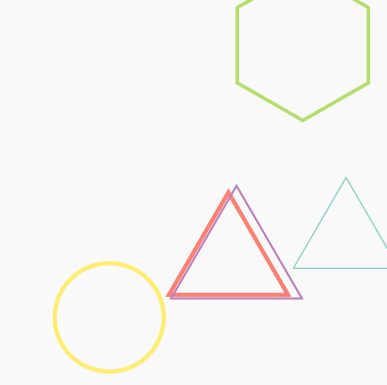[{"shape": "triangle", "thickness": 1, "radius": 0.79, "center": [0.893, 0.382]}, {"shape": "triangle", "thickness": 3, "radius": 0.89, "center": [0.59, 0.323]}, {"shape": "hexagon", "thickness": 2.5, "radius": 0.98, "center": [0.782, 0.883]}, {"shape": "triangle", "thickness": 1.5, "radius": 0.98, "center": [0.61, 0.322]}, {"shape": "circle", "thickness": 3, "radius": 0.7, "center": [0.282, 0.176]}]